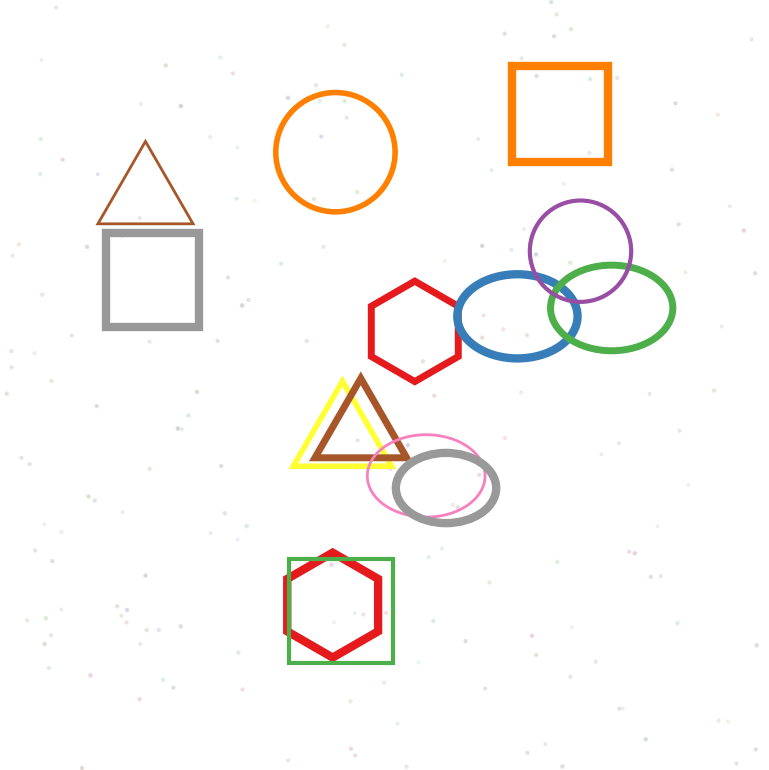[{"shape": "hexagon", "thickness": 3, "radius": 0.34, "center": [0.432, 0.214]}, {"shape": "hexagon", "thickness": 2.5, "radius": 0.33, "center": [0.539, 0.57]}, {"shape": "oval", "thickness": 3, "radius": 0.39, "center": [0.672, 0.589]}, {"shape": "oval", "thickness": 2.5, "radius": 0.4, "center": [0.794, 0.6]}, {"shape": "square", "thickness": 1.5, "radius": 0.34, "center": [0.443, 0.206]}, {"shape": "circle", "thickness": 1.5, "radius": 0.33, "center": [0.754, 0.674]}, {"shape": "circle", "thickness": 2, "radius": 0.39, "center": [0.436, 0.802]}, {"shape": "square", "thickness": 3, "radius": 0.31, "center": [0.727, 0.852]}, {"shape": "triangle", "thickness": 2, "radius": 0.37, "center": [0.445, 0.431]}, {"shape": "triangle", "thickness": 1, "radius": 0.36, "center": [0.189, 0.745]}, {"shape": "triangle", "thickness": 2.5, "radius": 0.34, "center": [0.469, 0.44]}, {"shape": "oval", "thickness": 1, "radius": 0.38, "center": [0.553, 0.382]}, {"shape": "square", "thickness": 3, "radius": 0.3, "center": [0.198, 0.636]}, {"shape": "oval", "thickness": 3, "radius": 0.33, "center": [0.579, 0.366]}]